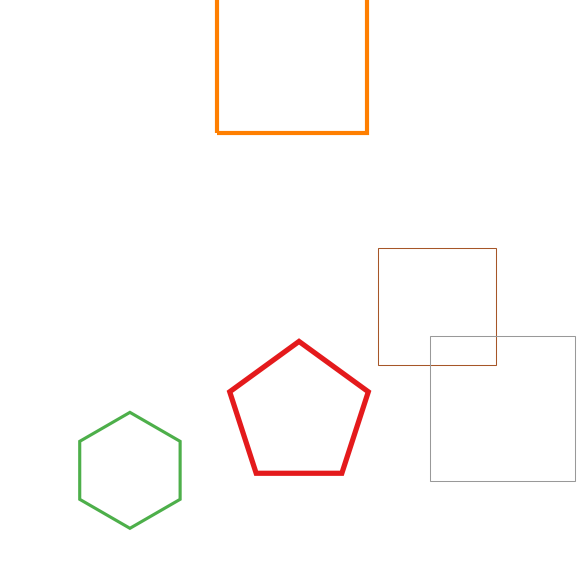[{"shape": "pentagon", "thickness": 2.5, "radius": 0.63, "center": [0.518, 0.282]}, {"shape": "hexagon", "thickness": 1.5, "radius": 0.5, "center": [0.225, 0.185]}, {"shape": "square", "thickness": 2, "radius": 0.65, "center": [0.506, 0.899]}, {"shape": "square", "thickness": 0.5, "radius": 0.51, "center": [0.757, 0.468]}, {"shape": "square", "thickness": 0.5, "radius": 0.62, "center": [0.87, 0.292]}]